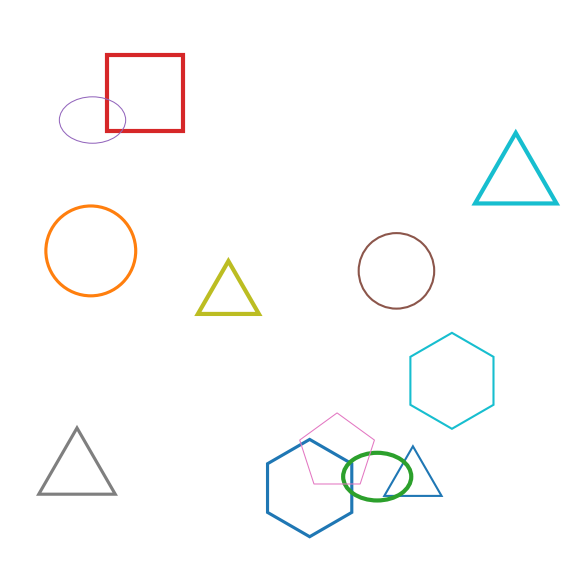[{"shape": "triangle", "thickness": 1, "radius": 0.29, "center": [0.715, 0.169]}, {"shape": "hexagon", "thickness": 1.5, "radius": 0.42, "center": [0.536, 0.154]}, {"shape": "circle", "thickness": 1.5, "radius": 0.39, "center": [0.157, 0.565]}, {"shape": "oval", "thickness": 2, "radius": 0.29, "center": [0.653, 0.174]}, {"shape": "square", "thickness": 2, "radius": 0.33, "center": [0.251, 0.838]}, {"shape": "oval", "thickness": 0.5, "radius": 0.29, "center": [0.16, 0.791]}, {"shape": "circle", "thickness": 1, "radius": 0.33, "center": [0.686, 0.53]}, {"shape": "pentagon", "thickness": 0.5, "radius": 0.34, "center": [0.584, 0.216]}, {"shape": "triangle", "thickness": 1.5, "radius": 0.38, "center": [0.133, 0.182]}, {"shape": "triangle", "thickness": 2, "radius": 0.31, "center": [0.395, 0.486]}, {"shape": "hexagon", "thickness": 1, "radius": 0.42, "center": [0.783, 0.34]}, {"shape": "triangle", "thickness": 2, "radius": 0.41, "center": [0.893, 0.688]}]